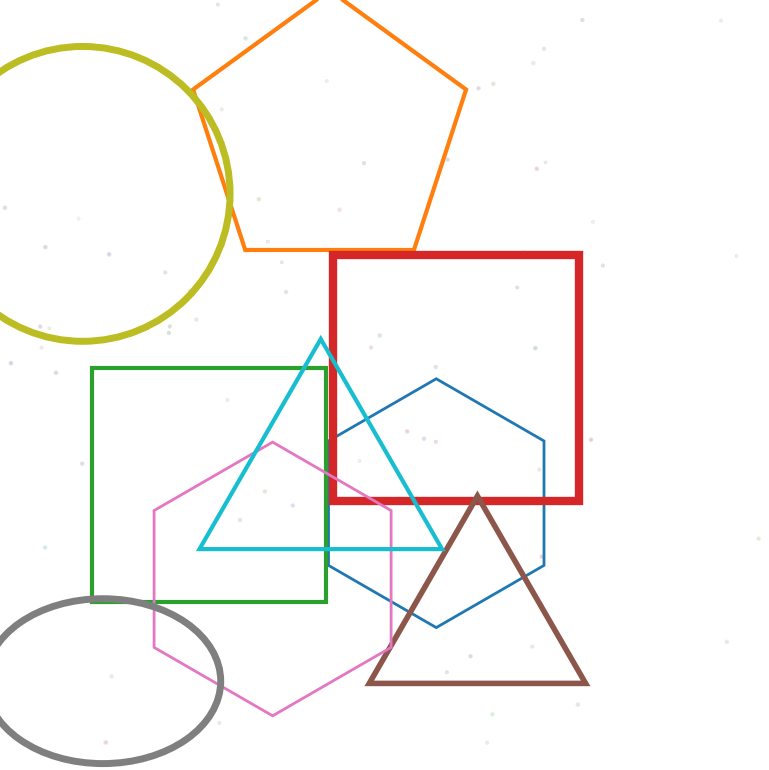[{"shape": "hexagon", "thickness": 1, "radius": 0.81, "center": [0.567, 0.347]}, {"shape": "pentagon", "thickness": 1.5, "radius": 0.93, "center": [0.428, 0.826]}, {"shape": "square", "thickness": 1.5, "radius": 0.76, "center": [0.271, 0.371]}, {"shape": "square", "thickness": 3, "radius": 0.8, "center": [0.592, 0.509]}, {"shape": "triangle", "thickness": 2, "radius": 0.81, "center": [0.62, 0.194]}, {"shape": "hexagon", "thickness": 1, "radius": 0.89, "center": [0.354, 0.248]}, {"shape": "oval", "thickness": 2.5, "radius": 0.76, "center": [0.134, 0.115]}, {"shape": "circle", "thickness": 2.5, "radius": 0.96, "center": [0.107, 0.748]}, {"shape": "triangle", "thickness": 1.5, "radius": 0.91, "center": [0.417, 0.378]}]